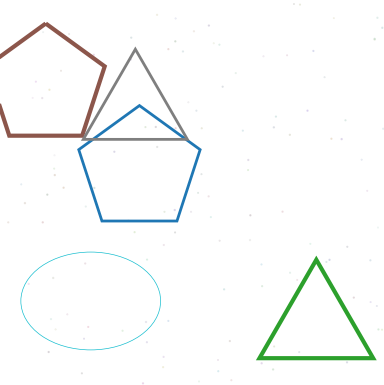[{"shape": "pentagon", "thickness": 2, "radius": 0.83, "center": [0.362, 0.56]}, {"shape": "triangle", "thickness": 3, "radius": 0.85, "center": [0.822, 0.155]}, {"shape": "pentagon", "thickness": 3, "radius": 0.81, "center": [0.119, 0.778]}, {"shape": "triangle", "thickness": 2, "radius": 0.78, "center": [0.352, 0.716]}, {"shape": "oval", "thickness": 0.5, "radius": 0.91, "center": [0.236, 0.218]}]